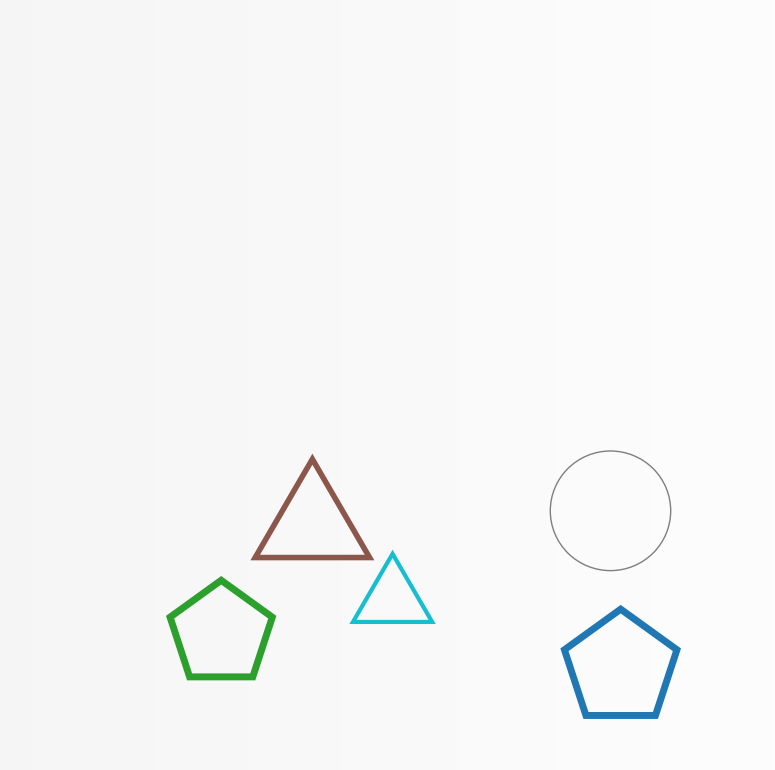[{"shape": "pentagon", "thickness": 2.5, "radius": 0.38, "center": [0.801, 0.133]}, {"shape": "pentagon", "thickness": 2.5, "radius": 0.35, "center": [0.285, 0.177]}, {"shape": "triangle", "thickness": 2, "radius": 0.43, "center": [0.403, 0.319]}, {"shape": "circle", "thickness": 0.5, "radius": 0.39, "center": [0.788, 0.337]}, {"shape": "triangle", "thickness": 1.5, "radius": 0.29, "center": [0.507, 0.222]}]